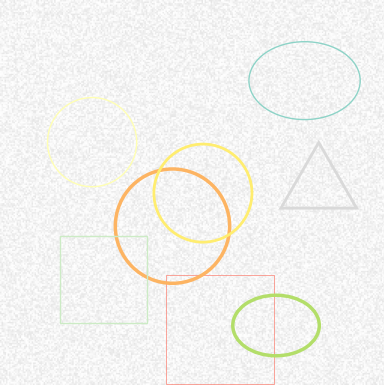[{"shape": "oval", "thickness": 1, "radius": 0.72, "center": [0.791, 0.791]}, {"shape": "circle", "thickness": 1, "radius": 0.58, "center": [0.239, 0.631]}, {"shape": "square", "thickness": 0.5, "radius": 0.7, "center": [0.571, 0.144]}, {"shape": "circle", "thickness": 2.5, "radius": 0.74, "center": [0.448, 0.413]}, {"shape": "oval", "thickness": 2.5, "radius": 0.56, "center": [0.717, 0.155]}, {"shape": "triangle", "thickness": 2, "radius": 0.57, "center": [0.828, 0.516]}, {"shape": "square", "thickness": 1, "radius": 0.56, "center": [0.268, 0.275]}, {"shape": "circle", "thickness": 2, "radius": 0.64, "center": [0.527, 0.498]}]